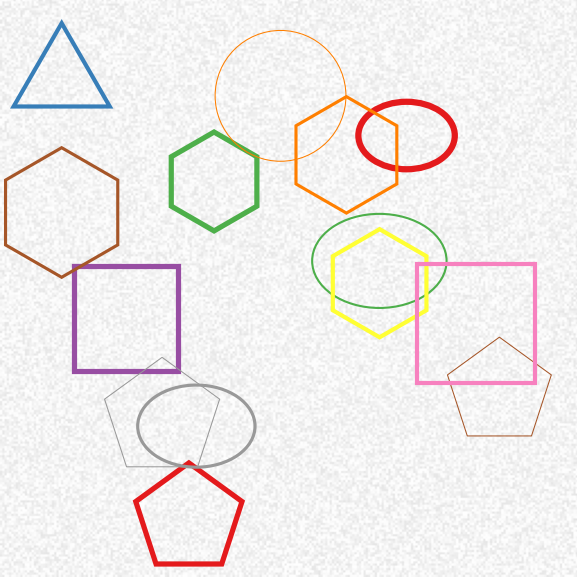[{"shape": "pentagon", "thickness": 2.5, "radius": 0.48, "center": [0.327, 0.101]}, {"shape": "oval", "thickness": 3, "radius": 0.42, "center": [0.704, 0.764]}, {"shape": "triangle", "thickness": 2, "radius": 0.48, "center": [0.107, 0.863]}, {"shape": "hexagon", "thickness": 2.5, "radius": 0.43, "center": [0.371, 0.685]}, {"shape": "oval", "thickness": 1, "radius": 0.58, "center": [0.657, 0.547]}, {"shape": "square", "thickness": 2.5, "radius": 0.45, "center": [0.218, 0.448]}, {"shape": "hexagon", "thickness": 1.5, "radius": 0.5, "center": [0.6, 0.731]}, {"shape": "circle", "thickness": 0.5, "radius": 0.57, "center": [0.486, 0.833]}, {"shape": "hexagon", "thickness": 2, "radius": 0.47, "center": [0.657, 0.509]}, {"shape": "hexagon", "thickness": 1.5, "radius": 0.56, "center": [0.107, 0.631]}, {"shape": "pentagon", "thickness": 0.5, "radius": 0.47, "center": [0.865, 0.321]}, {"shape": "square", "thickness": 2, "radius": 0.51, "center": [0.824, 0.439]}, {"shape": "oval", "thickness": 1.5, "radius": 0.51, "center": [0.34, 0.261]}, {"shape": "pentagon", "thickness": 0.5, "radius": 0.52, "center": [0.281, 0.276]}]